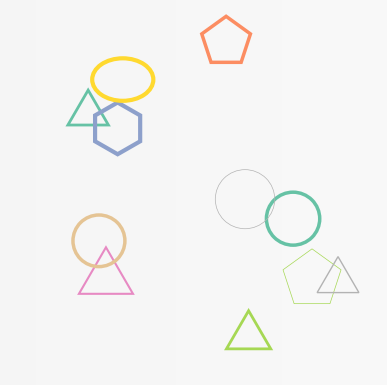[{"shape": "circle", "thickness": 2.5, "radius": 0.34, "center": [0.756, 0.432]}, {"shape": "triangle", "thickness": 2, "radius": 0.3, "center": [0.227, 0.705]}, {"shape": "pentagon", "thickness": 2.5, "radius": 0.33, "center": [0.583, 0.892]}, {"shape": "hexagon", "thickness": 3, "radius": 0.34, "center": [0.304, 0.667]}, {"shape": "triangle", "thickness": 1.5, "radius": 0.4, "center": [0.273, 0.277]}, {"shape": "triangle", "thickness": 2, "radius": 0.33, "center": [0.642, 0.127]}, {"shape": "pentagon", "thickness": 0.5, "radius": 0.39, "center": [0.805, 0.275]}, {"shape": "oval", "thickness": 3, "radius": 0.39, "center": [0.317, 0.793]}, {"shape": "circle", "thickness": 2.5, "radius": 0.34, "center": [0.255, 0.375]}, {"shape": "circle", "thickness": 0.5, "radius": 0.38, "center": [0.632, 0.483]}, {"shape": "triangle", "thickness": 1, "radius": 0.31, "center": [0.872, 0.271]}]